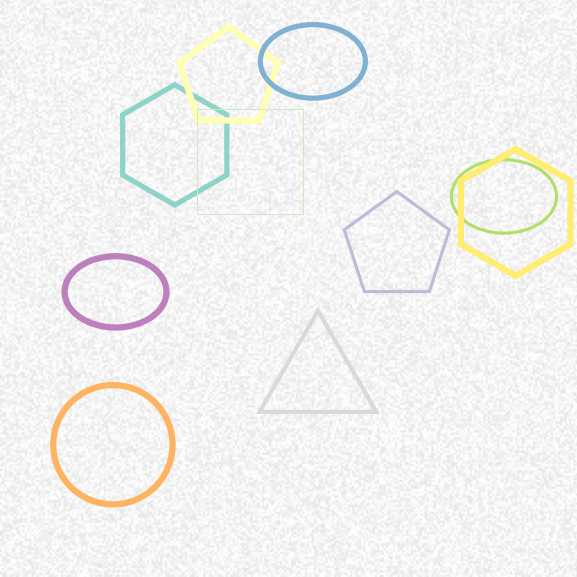[{"shape": "hexagon", "thickness": 2.5, "radius": 0.52, "center": [0.303, 0.748]}, {"shape": "pentagon", "thickness": 3, "radius": 0.45, "center": [0.396, 0.863]}, {"shape": "pentagon", "thickness": 1.5, "radius": 0.48, "center": [0.687, 0.572]}, {"shape": "oval", "thickness": 2.5, "radius": 0.45, "center": [0.542, 0.893]}, {"shape": "circle", "thickness": 3, "radius": 0.52, "center": [0.196, 0.229]}, {"shape": "oval", "thickness": 1.5, "radius": 0.45, "center": [0.873, 0.659]}, {"shape": "triangle", "thickness": 2, "radius": 0.58, "center": [0.551, 0.344]}, {"shape": "oval", "thickness": 3, "radius": 0.44, "center": [0.2, 0.494]}, {"shape": "square", "thickness": 0.5, "radius": 0.46, "center": [0.433, 0.72]}, {"shape": "hexagon", "thickness": 3, "radius": 0.55, "center": [0.893, 0.631]}]